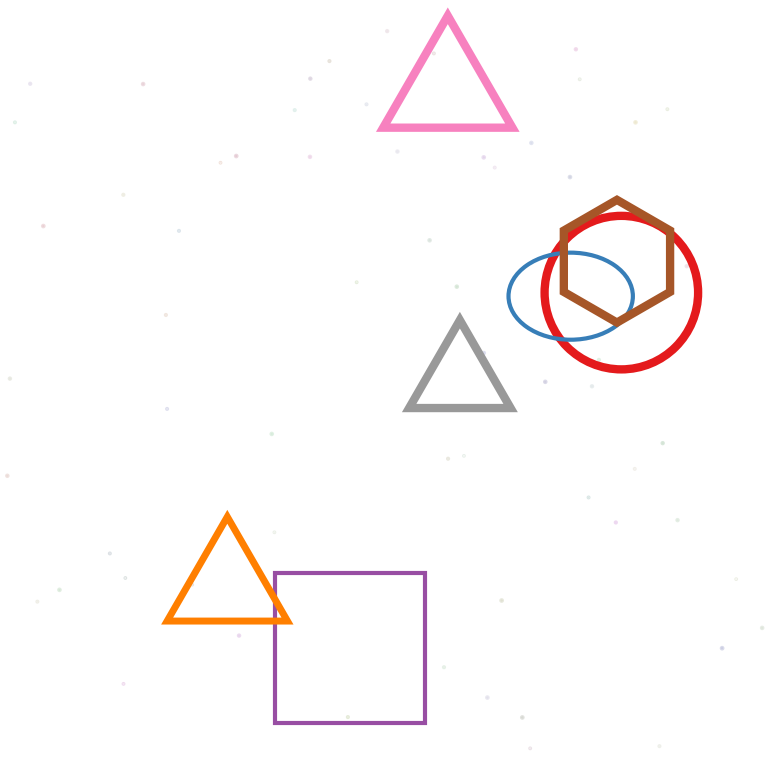[{"shape": "circle", "thickness": 3, "radius": 0.5, "center": [0.807, 0.62]}, {"shape": "oval", "thickness": 1.5, "radius": 0.4, "center": [0.741, 0.615]}, {"shape": "square", "thickness": 1.5, "radius": 0.49, "center": [0.455, 0.158]}, {"shape": "triangle", "thickness": 2.5, "radius": 0.45, "center": [0.295, 0.239]}, {"shape": "hexagon", "thickness": 3, "radius": 0.4, "center": [0.801, 0.661]}, {"shape": "triangle", "thickness": 3, "radius": 0.48, "center": [0.582, 0.883]}, {"shape": "triangle", "thickness": 3, "radius": 0.38, "center": [0.597, 0.508]}]